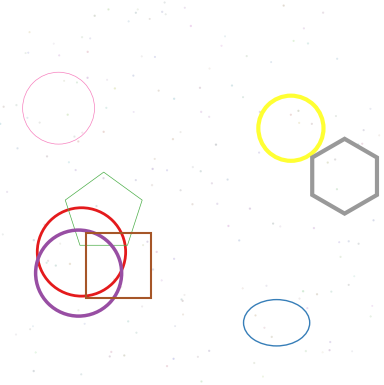[{"shape": "circle", "thickness": 2, "radius": 0.57, "center": [0.212, 0.346]}, {"shape": "oval", "thickness": 1, "radius": 0.43, "center": [0.718, 0.162]}, {"shape": "pentagon", "thickness": 0.5, "radius": 0.53, "center": [0.269, 0.448]}, {"shape": "circle", "thickness": 2.5, "radius": 0.56, "center": [0.204, 0.291]}, {"shape": "circle", "thickness": 3, "radius": 0.42, "center": [0.756, 0.667]}, {"shape": "square", "thickness": 1.5, "radius": 0.42, "center": [0.308, 0.31]}, {"shape": "circle", "thickness": 0.5, "radius": 0.47, "center": [0.152, 0.719]}, {"shape": "hexagon", "thickness": 3, "radius": 0.49, "center": [0.895, 0.542]}]